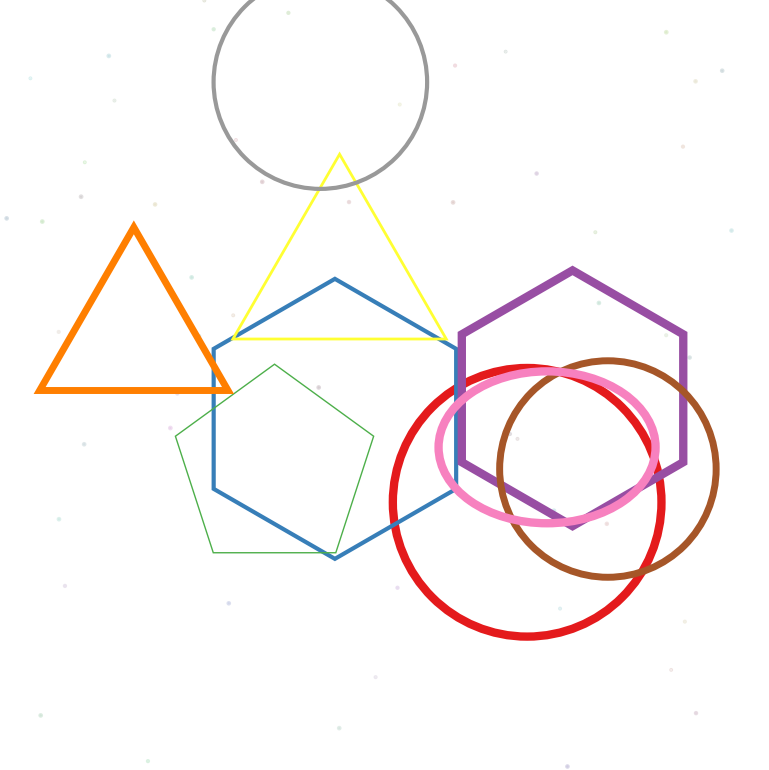[{"shape": "circle", "thickness": 3, "radius": 0.87, "center": [0.685, 0.348]}, {"shape": "hexagon", "thickness": 1.5, "radius": 0.91, "center": [0.435, 0.456]}, {"shape": "pentagon", "thickness": 0.5, "radius": 0.68, "center": [0.357, 0.392]}, {"shape": "hexagon", "thickness": 3, "radius": 0.83, "center": [0.744, 0.483]}, {"shape": "triangle", "thickness": 2.5, "radius": 0.71, "center": [0.174, 0.563]}, {"shape": "triangle", "thickness": 1, "radius": 0.8, "center": [0.441, 0.64]}, {"shape": "circle", "thickness": 2.5, "radius": 0.7, "center": [0.789, 0.391]}, {"shape": "oval", "thickness": 3, "radius": 0.7, "center": [0.71, 0.419]}, {"shape": "circle", "thickness": 1.5, "radius": 0.69, "center": [0.416, 0.893]}]